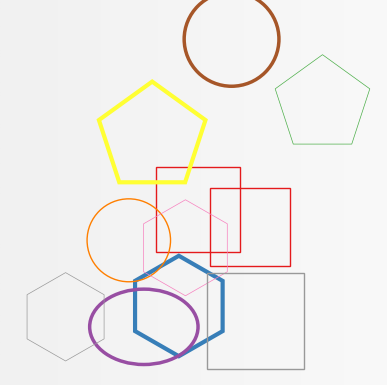[{"shape": "square", "thickness": 1, "radius": 0.55, "center": [0.511, 0.456]}, {"shape": "square", "thickness": 1, "radius": 0.51, "center": [0.645, 0.411]}, {"shape": "hexagon", "thickness": 3, "radius": 0.65, "center": [0.462, 0.205]}, {"shape": "pentagon", "thickness": 0.5, "radius": 0.64, "center": [0.832, 0.73]}, {"shape": "oval", "thickness": 2.5, "radius": 0.7, "center": [0.371, 0.151]}, {"shape": "circle", "thickness": 1, "radius": 0.54, "center": [0.332, 0.376]}, {"shape": "pentagon", "thickness": 3, "radius": 0.72, "center": [0.393, 0.643]}, {"shape": "circle", "thickness": 2.5, "radius": 0.61, "center": [0.598, 0.898]}, {"shape": "hexagon", "thickness": 0.5, "radius": 0.62, "center": [0.479, 0.356]}, {"shape": "hexagon", "thickness": 0.5, "radius": 0.57, "center": [0.169, 0.177]}, {"shape": "square", "thickness": 1, "radius": 0.62, "center": [0.66, 0.165]}]